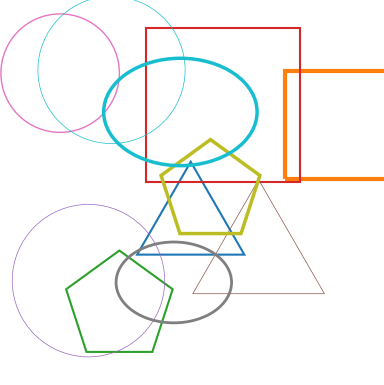[{"shape": "triangle", "thickness": 1.5, "radius": 0.8, "center": [0.495, 0.419]}, {"shape": "square", "thickness": 3, "radius": 0.7, "center": [0.881, 0.676]}, {"shape": "pentagon", "thickness": 1.5, "radius": 0.73, "center": [0.31, 0.204]}, {"shape": "square", "thickness": 1.5, "radius": 1.0, "center": [0.58, 0.727]}, {"shape": "circle", "thickness": 0.5, "radius": 0.99, "center": [0.23, 0.271]}, {"shape": "triangle", "thickness": 0.5, "radius": 0.99, "center": [0.672, 0.336]}, {"shape": "circle", "thickness": 1, "radius": 0.77, "center": [0.156, 0.81]}, {"shape": "oval", "thickness": 2, "radius": 0.75, "center": [0.451, 0.266]}, {"shape": "pentagon", "thickness": 2.5, "radius": 0.67, "center": [0.547, 0.502]}, {"shape": "circle", "thickness": 0.5, "radius": 0.96, "center": [0.29, 0.818]}, {"shape": "oval", "thickness": 2.5, "radius": 1.0, "center": [0.469, 0.709]}]